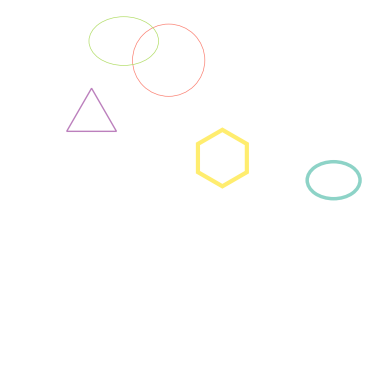[{"shape": "oval", "thickness": 2.5, "radius": 0.34, "center": [0.867, 0.532]}, {"shape": "circle", "thickness": 0.5, "radius": 0.47, "center": [0.438, 0.844]}, {"shape": "oval", "thickness": 0.5, "radius": 0.45, "center": [0.321, 0.893]}, {"shape": "triangle", "thickness": 1, "radius": 0.37, "center": [0.238, 0.696]}, {"shape": "hexagon", "thickness": 3, "radius": 0.37, "center": [0.578, 0.589]}]